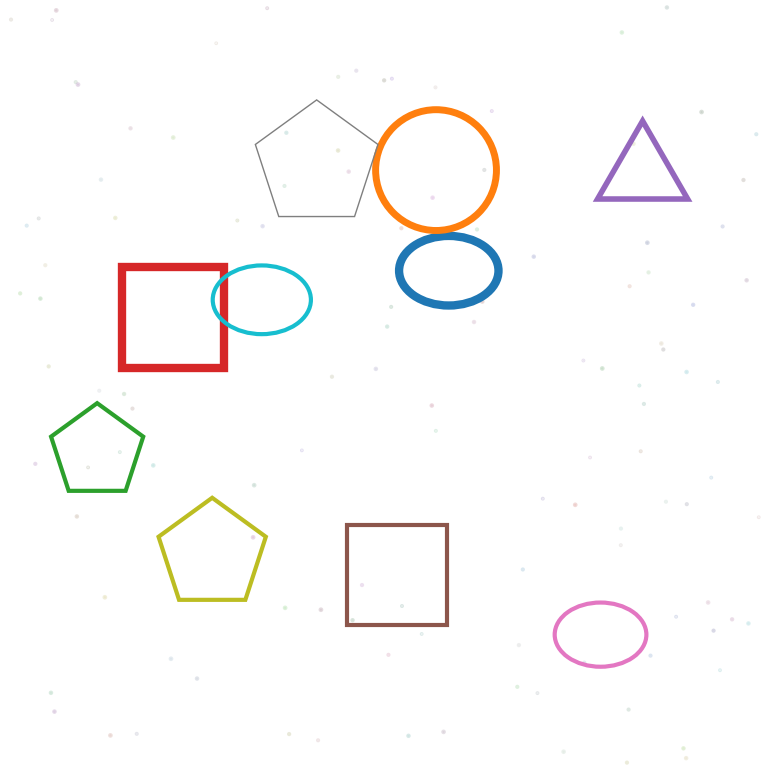[{"shape": "oval", "thickness": 3, "radius": 0.32, "center": [0.583, 0.648]}, {"shape": "circle", "thickness": 2.5, "radius": 0.39, "center": [0.566, 0.779]}, {"shape": "pentagon", "thickness": 1.5, "radius": 0.31, "center": [0.126, 0.413]}, {"shape": "square", "thickness": 3, "radius": 0.33, "center": [0.225, 0.588]}, {"shape": "triangle", "thickness": 2, "radius": 0.34, "center": [0.835, 0.775]}, {"shape": "square", "thickness": 1.5, "radius": 0.32, "center": [0.516, 0.253]}, {"shape": "oval", "thickness": 1.5, "radius": 0.3, "center": [0.78, 0.176]}, {"shape": "pentagon", "thickness": 0.5, "radius": 0.42, "center": [0.411, 0.787]}, {"shape": "pentagon", "thickness": 1.5, "radius": 0.37, "center": [0.276, 0.28]}, {"shape": "oval", "thickness": 1.5, "radius": 0.32, "center": [0.34, 0.611]}]